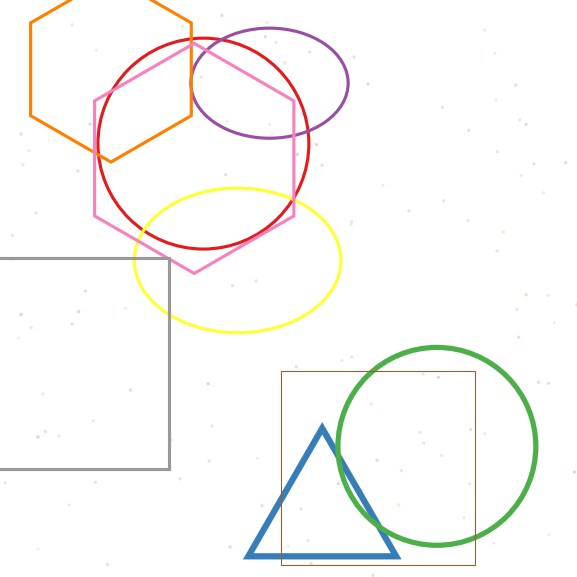[{"shape": "circle", "thickness": 1.5, "radius": 0.91, "center": [0.352, 0.75]}, {"shape": "triangle", "thickness": 3, "radius": 0.74, "center": [0.558, 0.11]}, {"shape": "circle", "thickness": 2.5, "radius": 0.86, "center": [0.756, 0.226]}, {"shape": "oval", "thickness": 1.5, "radius": 0.68, "center": [0.467, 0.855]}, {"shape": "hexagon", "thickness": 1.5, "radius": 0.8, "center": [0.192, 0.879]}, {"shape": "oval", "thickness": 1.5, "radius": 0.89, "center": [0.411, 0.548]}, {"shape": "square", "thickness": 0.5, "radius": 0.84, "center": [0.654, 0.188]}, {"shape": "hexagon", "thickness": 1.5, "radius": 1.0, "center": [0.336, 0.725]}, {"shape": "square", "thickness": 1.5, "radius": 0.91, "center": [0.11, 0.37]}]